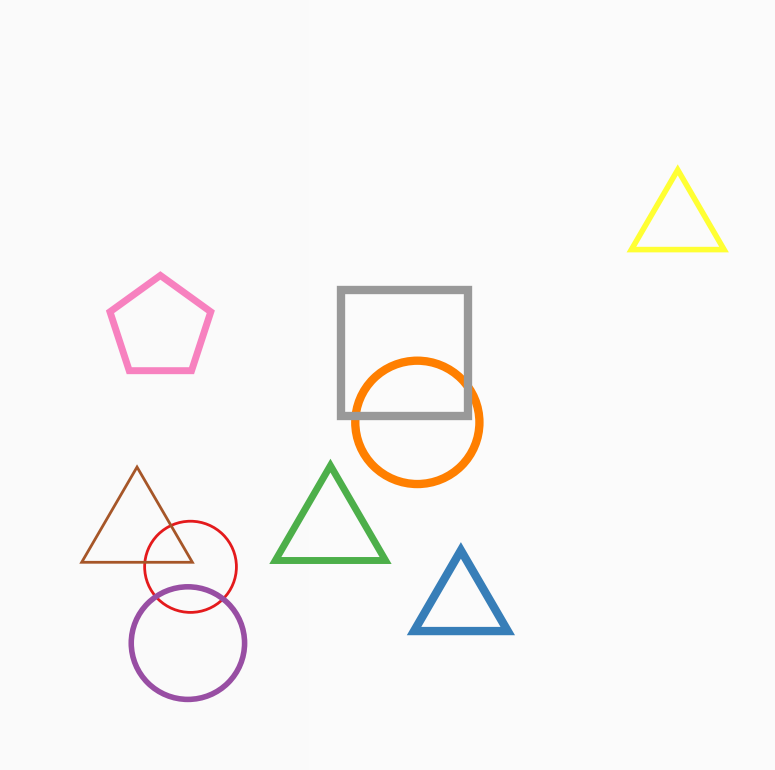[{"shape": "circle", "thickness": 1, "radius": 0.3, "center": [0.246, 0.264]}, {"shape": "triangle", "thickness": 3, "radius": 0.35, "center": [0.595, 0.215]}, {"shape": "triangle", "thickness": 2.5, "radius": 0.41, "center": [0.426, 0.313]}, {"shape": "circle", "thickness": 2, "radius": 0.37, "center": [0.242, 0.165]}, {"shape": "circle", "thickness": 3, "radius": 0.4, "center": [0.539, 0.451]}, {"shape": "triangle", "thickness": 2, "radius": 0.35, "center": [0.874, 0.71]}, {"shape": "triangle", "thickness": 1, "radius": 0.41, "center": [0.177, 0.311]}, {"shape": "pentagon", "thickness": 2.5, "radius": 0.34, "center": [0.207, 0.574]}, {"shape": "square", "thickness": 3, "radius": 0.41, "center": [0.522, 0.542]}]